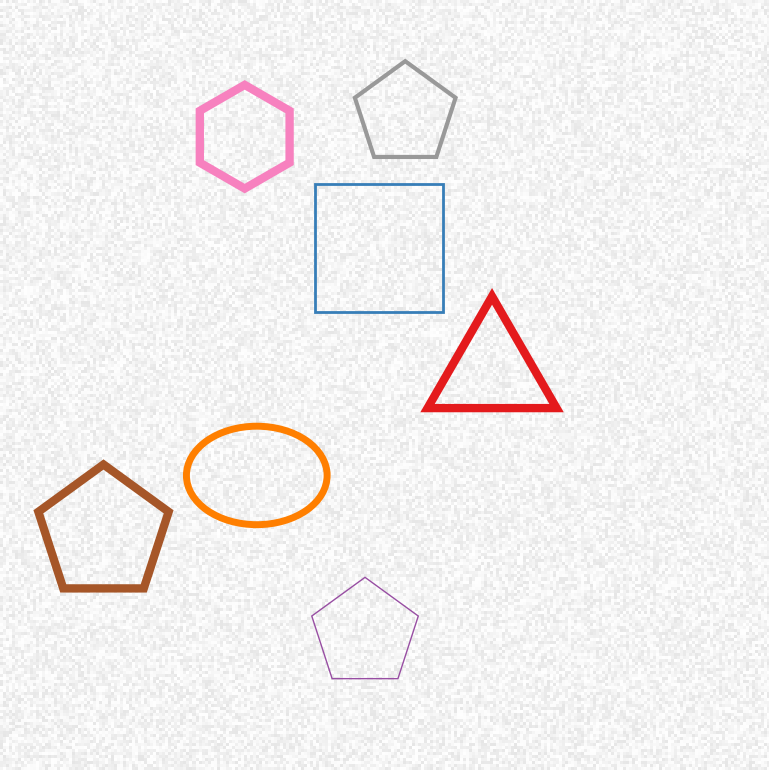[{"shape": "triangle", "thickness": 3, "radius": 0.48, "center": [0.639, 0.518]}, {"shape": "square", "thickness": 1, "radius": 0.42, "center": [0.492, 0.677]}, {"shape": "pentagon", "thickness": 0.5, "radius": 0.36, "center": [0.474, 0.177]}, {"shape": "oval", "thickness": 2.5, "radius": 0.46, "center": [0.333, 0.383]}, {"shape": "pentagon", "thickness": 3, "radius": 0.44, "center": [0.134, 0.308]}, {"shape": "hexagon", "thickness": 3, "radius": 0.34, "center": [0.318, 0.822]}, {"shape": "pentagon", "thickness": 1.5, "radius": 0.34, "center": [0.526, 0.852]}]